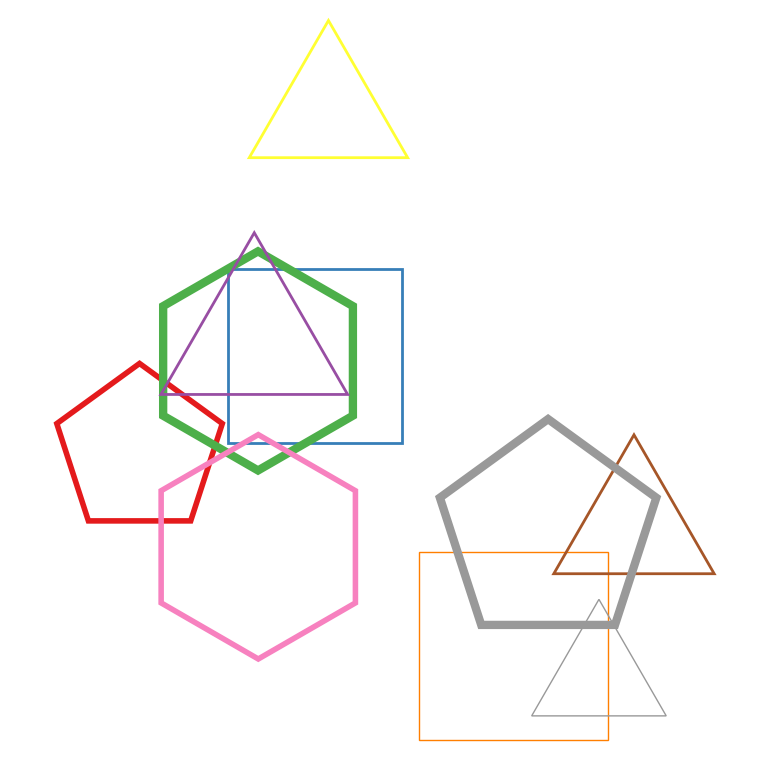[{"shape": "pentagon", "thickness": 2, "radius": 0.57, "center": [0.181, 0.415]}, {"shape": "square", "thickness": 1, "radius": 0.57, "center": [0.409, 0.538]}, {"shape": "hexagon", "thickness": 3, "radius": 0.71, "center": [0.335, 0.531]}, {"shape": "triangle", "thickness": 1, "radius": 0.7, "center": [0.33, 0.558]}, {"shape": "square", "thickness": 0.5, "radius": 0.61, "center": [0.667, 0.161]}, {"shape": "triangle", "thickness": 1, "radius": 0.59, "center": [0.427, 0.855]}, {"shape": "triangle", "thickness": 1, "radius": 0.6, "center": [0.823, 0.315]}, {"shape": "hexagon", "thickness": 2, "radius": 0.73, "center": [0.335, 0.29]}, {"shape": "pentagon", "thickness": 3, "radius": 0.74, "center": [0.712, 0.308]}, {"shape": "triangle", "thickness": 0.5, "radius": 0.5, "center": [0.778, 0.121]}]